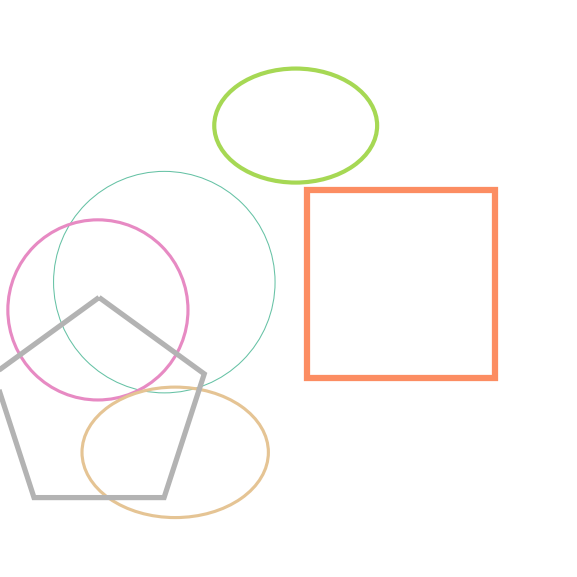[{"shape": "circle", "thickness": 0.5, "radius": 0.96, "center": [0.285, 0.511]}, {"shape": "square", "thickness": 3, "radius": 0.81, "center": [0.694, 0.507]}, {"shape": "circle", "thickness": 1.5, "radius": 0.78, "center": [0.17, 0.463]}, {"shape": "oval", "thickness": 2, "radius": 0.71, "center": [0.512, 0.782]}, {"shape": "oval", "thickness": 1.5, "radius": 0.81, "center": [0.303, 0.216]}, {"shape": "pentagon", "thickness": 2.5, "radius": 0.96, "center": [0.172, 0.293]}]